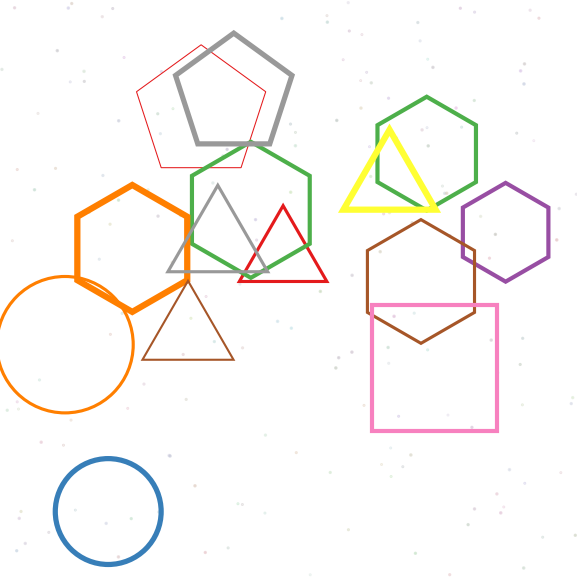[{"shape": "triangle", "thickness": 1.5, "radius": 0.44, "center": [0.49, 0.555]}, {"shape": "pentagon", "thickness": 0.5, "radius": 0.59, "center": [0.348, 0.804]}, {"shape": "circle", "thickness": 2.5, "radius": 0.46, "center": [0.187, 0.113]}, {"shape": "hexagon", "thickness": 2, "radius": 0.49, "center": [0.739, 0.733]}, {"shape": "hexagon", "thickness": 2, "radius": 0.59, "center": [0.434, 0.636]}, {"shape": "hexagon", "thickness": 2, "radius": 0.43, "center": [0.876, 0.597]}, {"shape": "hexagon", "thickness": 3, "radius": 0.55, "center": [0.229, 0.569]}, {"shape": "circle", "thickness": 1.5, "radius": 0.59, "center": [0.113, 0.402]}, {"shape": "triangle", "thickness": 3, "radius": 0.46, "center": [0.675, 0.682]}, {"shape": "hexagon", "thickness": 1.5, "radius": 0.54, "center": [0.729, 0.512]}, {"shape": "triangle", "thickness": 1, "radius": 0.46, "center": [0.326, 0.422]}, {"shape": "square", "thickness": 2, "radius": 0.54, "center": [0.752, 0.362]}, {"shape": "pentagon", "thickness": 2.5, "radius": 0.53, "center": [0.405, 0.836]}, {"shape": "triangle", "thickness": 1.5, "radius": 0.5, "center": [0.377, 0.579]}]